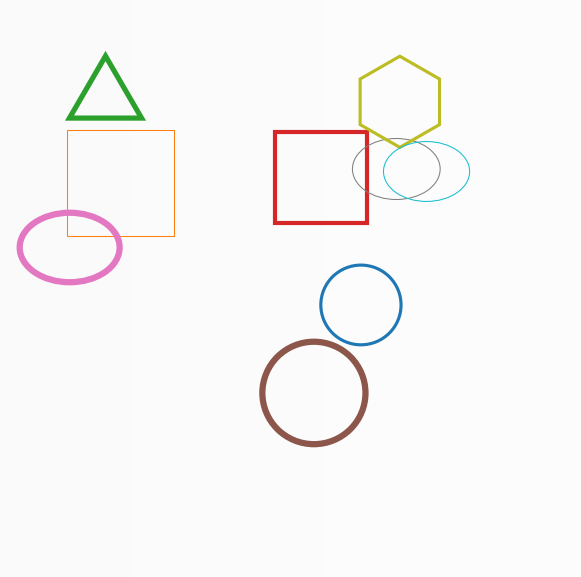[{"shape": "circle", "thickness": 1.5, "radius": 0.35, "center": [0.621, 0.471]}, {"shape": "square", "thickness": 0.5, "radius": 0.46, "center": [0.207, 0.683]}, {"shape": "triangle", "thickness": 2.5, "radius": 0.36, "center": [0.182, 0.83]}, {"shape": "square", "thickness": 2, "radius": 0.39, "center": [0.552, 0.692]}, {"shape": "circle", "thickness": 3, "radius": 0.44, "center": [0.54, 0.319]}, {"shape": "oval", "thickness": 3, "radius": 0.43, "center": [0.12, 0.571]}, {"shape": "oval", "thickness": 0.5, "radius": 0.38, "center": [0.682, 0.706]}, {"shape": "hexagon", "thickness": 1.5, "radius": 0.39, "center": [0.688, 0.823]}, {"shape": "oval", "thickness": 0.5, "radius": 0.37, "center": [0.734, 0.702]}]